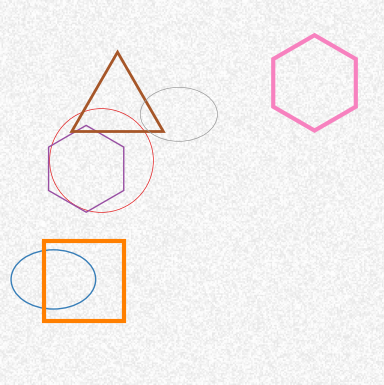[{"shape": "circle", "thickness": 0.5, "radius": 0.67, "center": [0.264, 0.583]}, {"shape": "oval", "thickness": 1, "radius": 0.55, "center": [0.139, 0.274]}, {"shape": "hexagon", "thickness": 1, "radius": 0.56, "center": [0.224, 0.562]}, {"shape": "square", "thickness": 3, "radius": 0.52, "center": [0.217, 0.269]}, {"shape": "triangle", "thickness": 2, "radius": 0.69, "center": [0.305, 0.727]}, {"shape": "hexagon", "thickness": 3, "radius": 0.62, "center": [0.817, 0.785]}, {"shape": "oval", "thickness": 0.5, "radius": 0.5, "center": [0.465, 0.703]}]